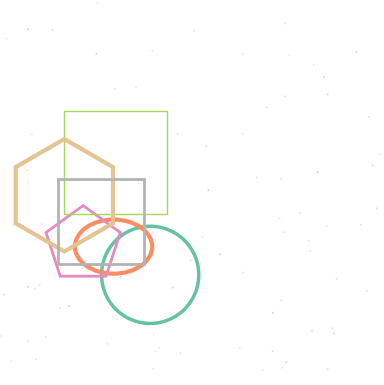[{"shape": "circle", "thickness": 2.5, "radius": 0.63, "center": [0.39, 0.286]}, {"shape": "oval", "thickness": 3, "radius": 0.5, "center": [0.295, 0.359]}, {"shape": "pentagon", "thickness": 2, "radius": 0.51, "center": [0.216, 0.365]}, {"shape": "square", "thickness": 1, "radius": 0.67, "center": [0.3, 0.578]}, {"shape": "hexagon", "thickness": 3, "radius": 0.73, "center": [0.167, 0.493]}, {"shape": "square", "thickness": 2, "radius": 0.55, "center": [0.262, 0.425]}]